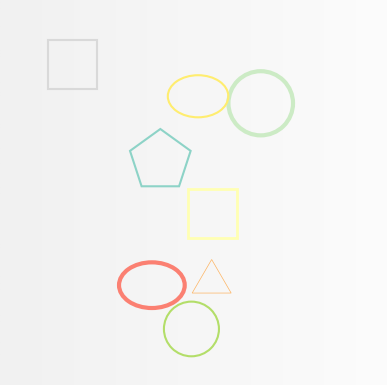[{"shape": "pentagon", "thickness": 1.5, "radius": 0.41, "center": [0.414, 0.583]}, {"shape": "square", "thickness": 2, "radius": 0.31, "center": [0.549, 0.446]}, {"shape": "oval", "thickness": 3, "radius": 0.42, "center": [0.392, 0.259]}, {"shape": "triangle", "thickness": 0.5, "radius": 0.29, "center": [0.546, 0.268]}, {"shape": "circle", "thickness": 1.5, "radius": 0.35, "center": [0.494, 0.146]}, {"shape": "square", "thickness": 1.5, "radius": 0.32, "center": [0.187, 0.834]}, {"shape": "circle", "thickness": 3, "radius": 0.42, "center": [0.673, 0.732]}, {"shape": "oval", "thickness": 1.5, "radius": 0.39, "center": [0.511, 0.75]}]